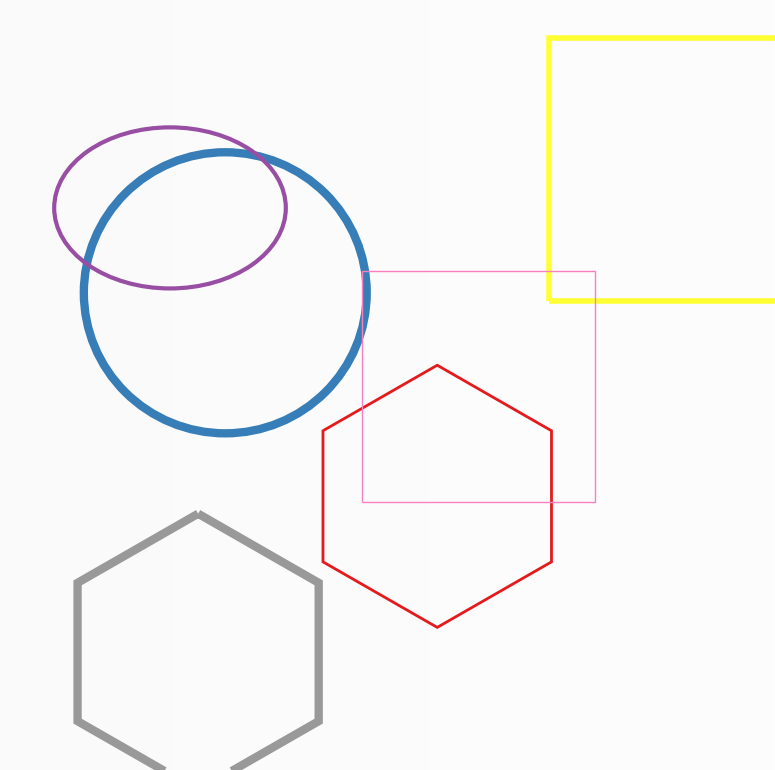[{"shape": "hexagon", "thickness": 1, "radius": 0.85, "center": [0.564, 0.355]}, {"shape": "circle", "thickness": 3, "radius": 0.91, "center": [0.291, 0.62]}, {"shape": "oval", "thickness": 1.5, "radius": 0.75, "center": [0.219, 0.73]}, {"shape": "square", "thickness": 2, "radius": 0.85, "center": [0.879, 0.78]}, {"shape": "square", "thickness": 0.5, "radius": 0.75, "center": [0.618, 0.498]}, {"shape": "hexagon", "thickness": 3, "radius": 0.9, "center": [0.256, 0.153]}]